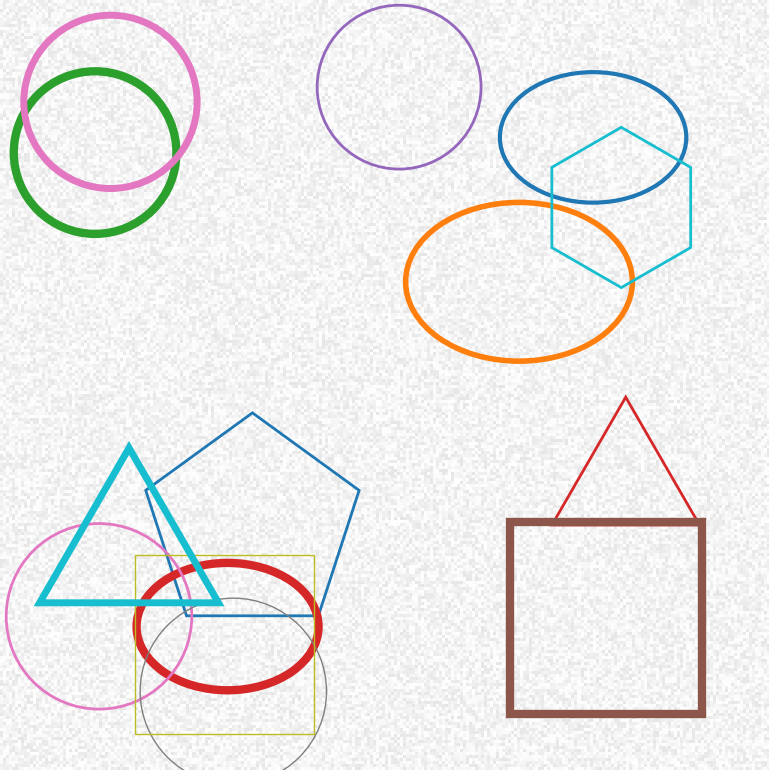[{"shape": "pentagon", "thickness": 1, "radius": 0.73, "center": [0.328, 0.318]}, {"shape": "oval", "thickness": 1.5, "radius": 0.61, "center": [0.77, 0.822]}, {"shape": "oval", "thickness": 2, "radius": 0.74, "center": [0.674, 0.634]}, {"shape": "circle", "thickness": 3, "radius": 0.53, "center": [0.123, 0.802]}, {"shape": "triangle", "thickness": 1, "radius": 0.55, "center": [0.813, 0.374]}, {"shape": "oval", "thickness": 3, "radius": 0.59, "center": [0.296, 0.186]}, {"shape": "circle", "thickness": 1, "radius": 0.53, "center": [0.518, 0.887]}, {"shape": "square", "thickness": 3, "radius": 0.62, "center": [0.787, 0.197]}, {"shape": "circle", "thickness": 1, "radius": 0.6, "center": [0.129, 0.2]}, {"shape": "circle", "thickness": 2.5, "radius": 0.56, "center": [0.143, 0.868]}, {"shape": "circle", "thickness": 0.5, "radius": 0.61, "center": [0.303, 0.102]}, {"shape": "square", "thickness": 0.5, "radius": 0.58, "center": [0.292, 0.163]}, {"shape": "triangle", "thickness": 2.5, "radius": 0.67, "center": [0.168, 0.284]}, {"shape": "hexagon", "thickness": 1, "radius": 0.52, "center": [0.807, 0.731]}]